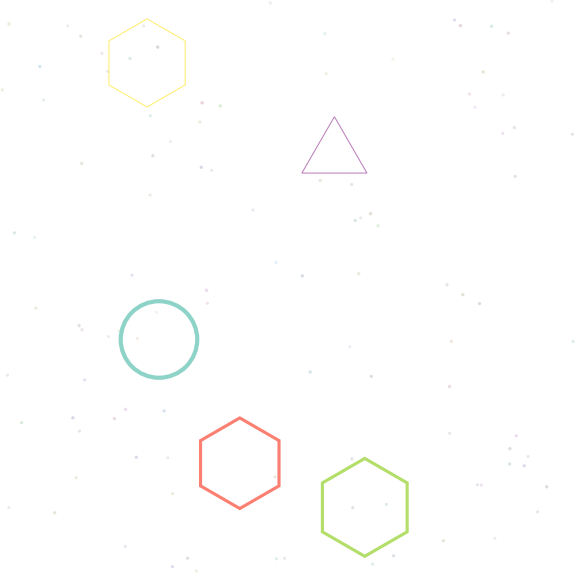[{"shape": "circle", "thickness": 2, "radius": 0.33, "center": [0.275, 0.411]}, {"shape": "hexagon", "thickness": 1.5, "radius": 0.39, "center": [0.415, 0.197]}, {"shape": "hexagon", "thickness": 1.5, "radius": 0.42, "center": [0.632, 0.121]}, {"shape": "triangle", "thickness": 0.5, "radius": 0.33, "center": [0.579, 0.732]}, {"shape": "hexagon", "thickness": 0.5, "radius": 0.38, "center": [0.255, 0.89]}]